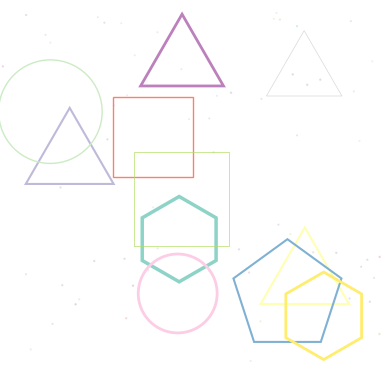[{"shape": "hexagon", "thickness": 2.5, "radius": 0.55, "center": [0.465, 0.379]}, {"shape": "triangle", "thickness": 1.5, "radius": 0.66, "center": [0.792, 0.277]}, {"shape": "triangle", "thickness": 1.5, "radius": 0.66, "center": [0.181, 0.588]}, {"shape": "square", "thickness": 1, "radius": 0.52, "center": [0.397, 0.645]}, {"shape": "pentagon", "thickness": 1.5, "radius": 0.74, "center": [0.747, 0.231]}, {"shape": "square", "thickness": 0.5, "radius": 0.62, "center": [0.471, 0.483]}, {"shape": "circle", "thickness": 2, "radius": 0.51, "center": [0.462, 0.238]}, {"shape": "triangle", "thickness": 0.5, "radius": 0.57, "center": [0.79, 0.807]}, {"shape": "triangle", "thickness": 2, "radius": 0.62, "center": [0.473, 0.839]}, {"shape": "circle", "thickness": 1, "radius": 0.67, "center": [0.131, 0.71]}, {"shape": "hexagon", "thickness": 2, "radius": 0.57, "center": [0.841, 0.18]}]